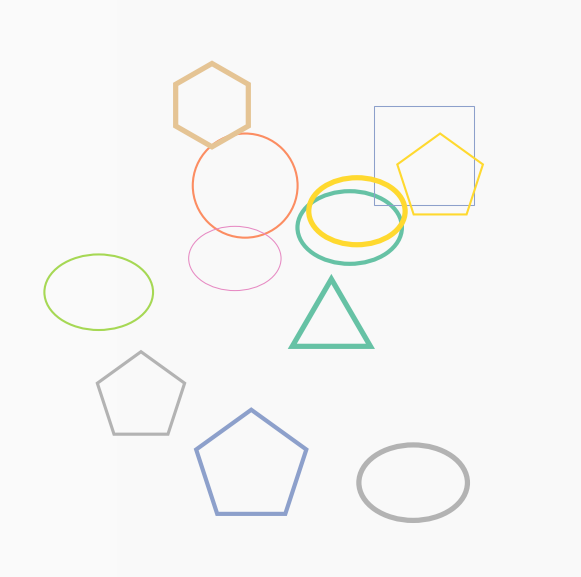[{"shape": "oval", "thickness": 2, "radius": 0.45, "center": [0.602, 0.605]}, {"shape": "triangle", "thickness": 2.5, "radius": 0.39, "center": [0.57, 0.438]}, {"shape": "circle", "thickness": 1, "radius": 0.45, "center": [0.422, 0.678]}, {"shape": "pentagon", "thickness": 2, "radius": 0.5, "center": [0.432, 0.19]}, {"shape": "square", "thickness": 0.5, "radius": 0.43, "center": [0.73, 0.73]}, {"shape": "oval", "thickness": 0.5, "radius": 0.4, "center": [0.404, 0.552]}, {"shape": "oval", "thickness": 1, "radius": 0.47, "center": [0.17, 0.493]}, {"shape": "pentagon", "thickness": 1, "radius": 0.39, "center": [0.757, 0.69]}, {"shape": "oval", "thickness": 2.5, "radius": 0.41, "center": [0.614, 0.633]}, {"shape": "hexagon", "thickness": 2.5, "radius": 0.36, "center": [0.365, 0.817]}, {"shape": "pentagon", "thickness": 1.5, "radius": 0.39, "center": [0.243, 0.311]}, {"shape": "oval", "thickness": 2.5, "radius": 0.47, "center": [0.711, 0.163]}]